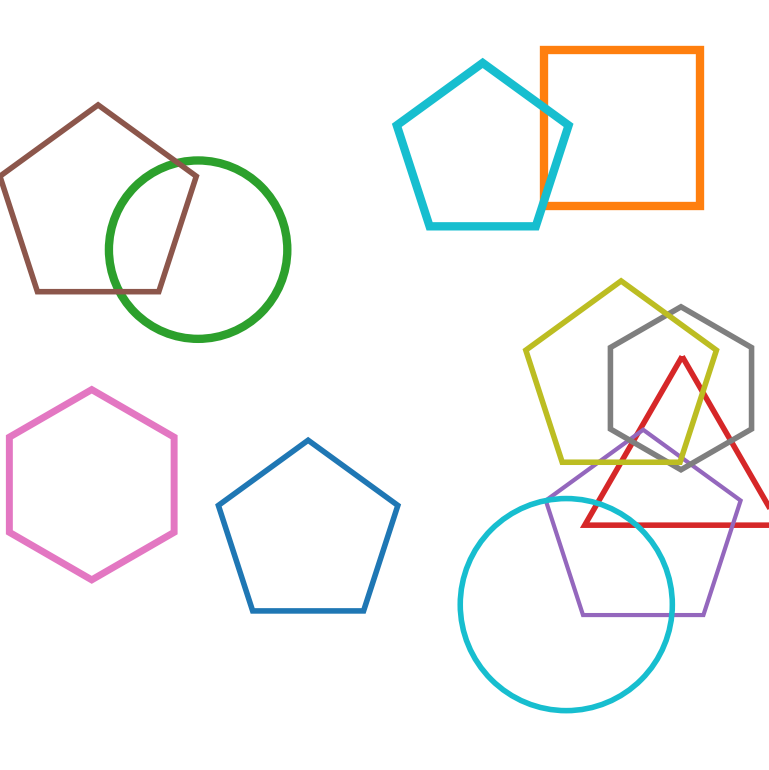[{"shape": "pentagon", "thickness": 2, "radius": 0.61, "center": [0.4, 0.306]}, {"shape": "square", "thickness": 3, "radius": 0.51, "center": [0.807, 0.833]}, {"shape": "circle", "thickness": 3, "radius": 0.58, "center": [0.257, 0.676]}, {"shape": "triangle", "thickness": 2, "radius": 0.73, "center": [0.886, 0.391]}, {"shape": "pentagon", "thickness": 1.5, "radius": 0.67, "center": [0.835, 0.309]}, {"shape": "pentagon", "thickness": 2, "radius": 0.67, "center": [0.127, 0.73]}, {"shape": "hexagon", "thickness": 2.5, "radius": 0.62, "center": [0.119, 0.37]}, {"shape": "hexagon", "thickness": 2, "radius": 0.53, "center": [0.884, 0.496]}, {"shape": "pentagon", "thickness": 2, "radius": 0.65, "center": [0.807, 0.505]}, {"shape": "pentagon", "thickness": 3, "radius": 0.59, "center": [0.627, 0.801]}, {"shape": "circle", "thickness": 2, "radius": 0.69, "center": [0.735, 0.215]}]